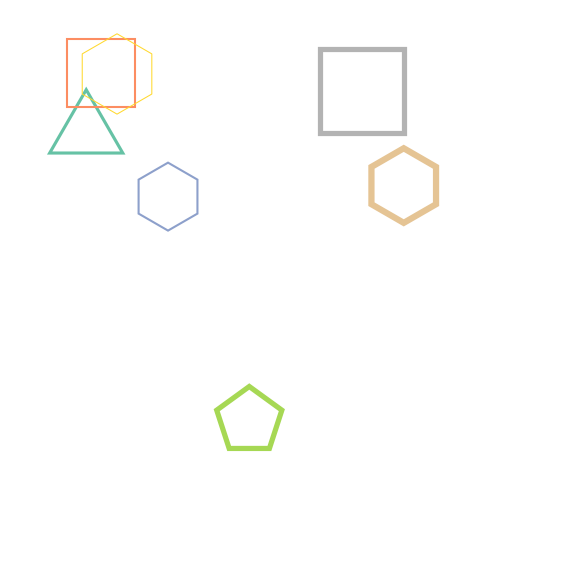[{"shape": "triangle", "thickness": 1.5, "radius": 0.37, "center": [0.149, 0.771]}, {"shape": "square", "thickness": 1, "radius": 0.29, "center": [0.175, 0.873]}, {"shape": "hexagon", "thickness": 1, "radius": 0.29, "center": [0.291, 0.659]}, {"shape": "pentagon", "thickness": 2.5, "radius": 0.3, "center": [0.432, 0.271]}, {"shape": "hexagon", "thickness": 0.5, "radius": 0.35, "center": [0.203, 0.871]}, {"shape": "hexagon", "thickness": 3, "radius": 0.32, "center": [0.699, 0.678]}, {"shape": "square", "thickness": 2.5, "radius": 0.36, "center": [0.627, 0.841]}]